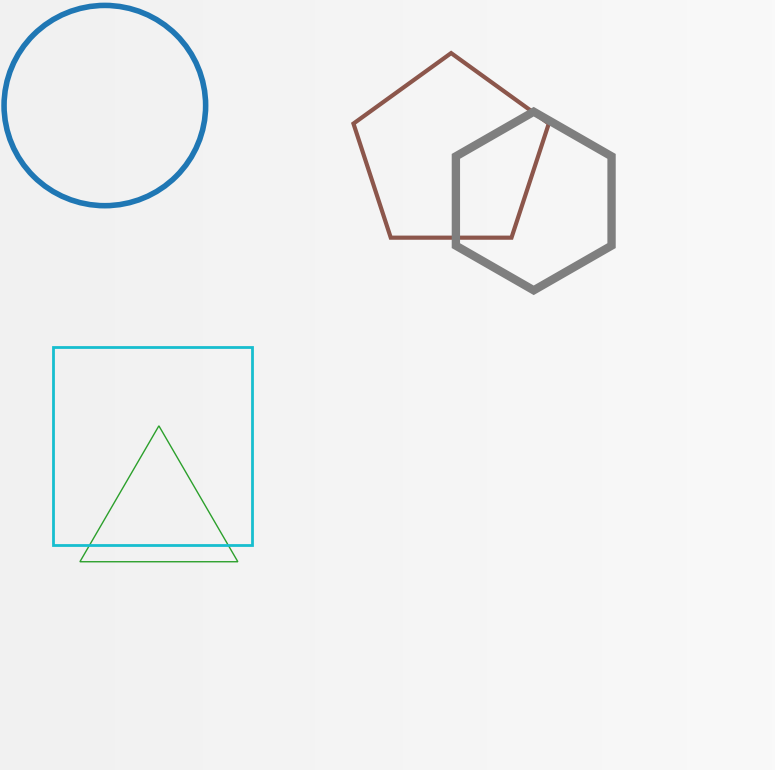[{"shape": "circle", "thickness": 2, "radius": 0.65, "center": [0.135, 0.863]}, {"shape": "triangle", "thickness": 0.5, "radius": 0.59, "center": [0.205, 0.329]}, {"shape": "pentagon", "thickness": 1.5, "radius": 0.66, "center": [0.582, 0.799]}, {"shape": "hexagon", "thickness": 3, "radius": 0.58, "center": [0.689, 0.739]}, {"shape": "square", "thickness": 1, "radius": 0.64, "center": [0.197, 0.42]}]